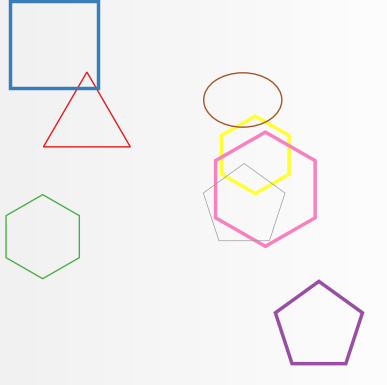[{"shape": "triangle", "thickness": 1, "radius": 0.65, "center": [0.224, 0.683]}, {"shape": "square", "thickness": 2.5, "radius": 0.56, "center": [0.139, 0.884]}, {"shape": "hexagon", "thickness": 1, "radius": 0.55, "center": [0.11, 0.385]}, {"shape": "pentagon", "thickness": 2.5, "radius": 0.59, "center": [0.823, 0.151]}, {"shape": "hexagon", "thickness": 2.5, "radius": 0.5, "center": [0.659, 0.598]}, {"shape": "oval", "thickness": 1, "radius": 0.5, "center": [0.626, 0.74]}, {"shape": "hexagon", "thickness": 2.5, "radius": 0.74, "center": [0.685, 0.509]}, {"shape": "pentagon", "thickness": 0.5, "radius": 0.55, "center": [0.63, 0.464]}]